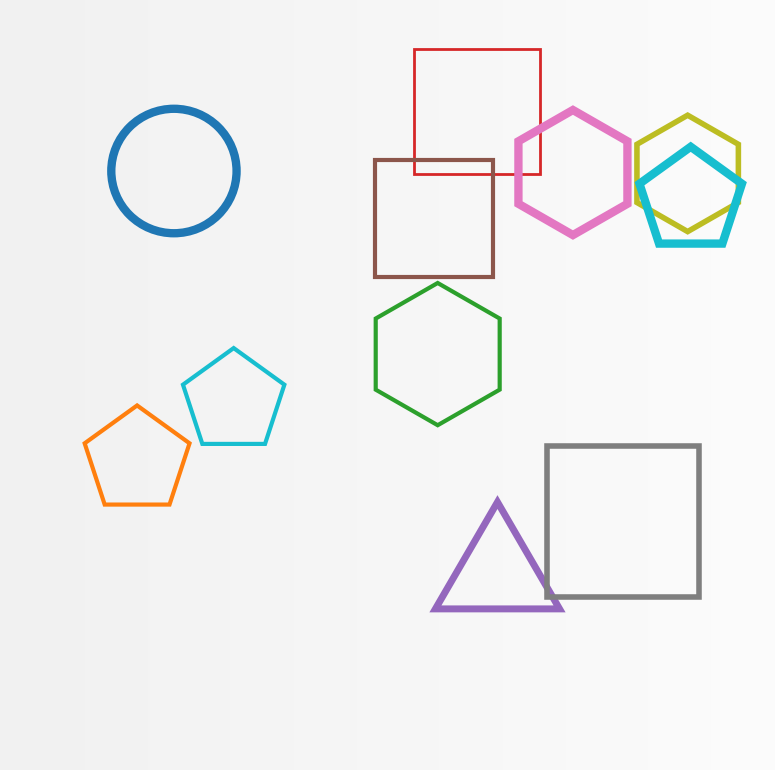[{"shape": "circle", "thickness": 3, "radius": 0.4, "center": [0.224, 0.778]}, {"shape": "pentagon", "thickness": 1.5, "radius": 0.36, "center": [0.177, 0.402]}, {"shape": "hexagon", "thickness": 1.5, "radius": 0.46, "center": [0.565, 0.54]}, {"shape": "square", "thickness": 1, "radius": 0.41, "center": [0.616, 0.855]}, {"shape": "triangle", "thickness": 2.5, "radius": 0.46, "center": [0.642, 0.255]}, {"shape": "square", "thickness": 1.5, "radius": 0.38, "center": [0.56, 0.716]}, {"shape": "hexagon", "thickness": 3, "radius": 0.41, "center": [0.739, 0.776]}, {"shape": "square", "thickness": 2, "radius": 0.49, "center": [0.804, 0.323]}, {"shape": "hexagon", "thickness": 2, "radius": 0.38, "center": [0.887, 0.775]}, {"shape": "pentagon", "thickness": 3, "radius": 0.35, "center": [0.891, 0.74]}, {"shape": "pentagon", "thickness": 1.5, "radius": 0.34, "center": [0.302, 0.479]}]